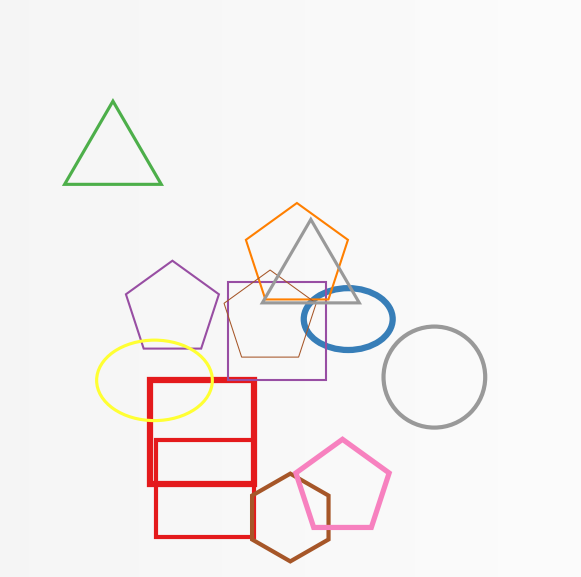[{"shape": "square", "thickness": 2, "radius": 0.42, "center": [0.353, 0.154]}, {"shape": "square", "thickness": 3, "radius": 0.45, "center": [0.348, 0.251]}, {"shape": "oval", "thickness": 3, "radius": 0.38, "center": [0.599, 0.447]}, {"shape": "triangle", "thickness": 1.5, "radius": 0.48, "center": [0.194, 0.728]}, {"shape": "pentagon", "thickness": 1, "radius": 0.42, "center": [0.297, 0.464]}, {"shape": "square", "thickness": 1, "radius": 0.42, "center": [0.477, 0.426]}, {"shape": "pentagon", "thickness": 1, "radius": 0.46, "center": [0.511, 0.555]}, {"shape": "oval", "thickness": 1.5, "radius": 0.5, "center": [0.266, 0.34]}, {"shape": "hexagon", "thickness": 2, "radius": 0.38, "center": [0.499, 0.103]}, {"shape": "pentagon", "thickness": 0.5, "radius": 0.42, "center": [0.465, 0.448]}, {"shape": "pentagon", "thickness": 2.5, "radius": 0.42, "center": [0.589, 0.154]}, {"shape": "circle", "thickness": 2, "radius": 0.44, "center": [0.747, 0.346]}, {"shape": "triangle", "thickness": 1.5, "radius": 0.48, "center": [0.535, 0.523]}]